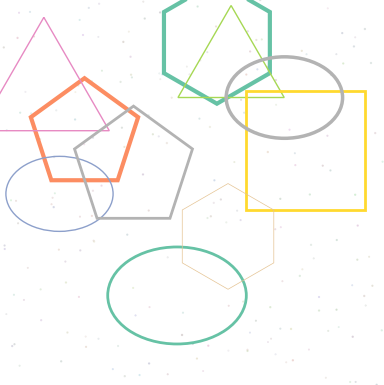[{"shape": "hexagon", "thickness": 3, "radius": 0.79, "center": [0.563, 0.889]}, {"shape": "oval", "thickness": 2, "radius": 0.9, "center": [0.46, 0.233]}, {"shape": "pentagon", "thickness": 3, "radius": 0.73, "center": [0.219, 0.65]}, {"shape": "oval", "thickness": 1, "radius": 0.7, "center": [0.155, 0.496]}, {"shape": "triangle", "thickness": 1, "radius": 0.98, "center": [0.114, 0.759]}, {"shape": "triangle", "thickness": 1, "radius": 0.8, "center": [0.6, 0.826]}, {"shape": "square", "thickness": 2, "radius": 0.77, "center": [0.794, 0.609]}, {"shape": "hexagon", "thickness": 0.5, "radius": 0.69, "center": [0.592, 0.386]}, {"shape": "oval", "thickness": 2.5, "radius": 0.76, "center": [0.739, 0.747]}, {"shape": "pentagon", "thickness": 2, "radius": 0.81, "center": [0.347, 0.563]}]